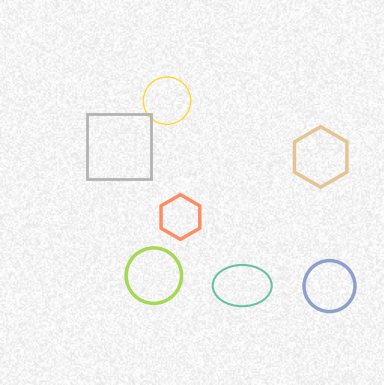[{"shape": "oval", "thickness": 1.5, "radius": 0.38, "center": [0.629, 0.258]}, {"shape": "hexagon", "thickness": 2.5, "radius": 0.29, "center": [0.469, 0.436]}, {"shape": "circle", "thickness": 2.5, "radius": 0.33, "center": [0.856, 0.257]}, {"shape": "circle", "thickness": 2.5, "radius": 0.36, "center": [0.4, 0.284]}, {"shape": "circle", "thickness": 1, "radius": 0.31, "center": [0.434, 0.738]}, {"shape": "hexagon", "thickness": 2.5, "radius": 0.39, "center": [0.833, 0.592]}, {"shape": "square", "thickness": 2, "radius": 0.42, "center": [0.309, 0.619]}]